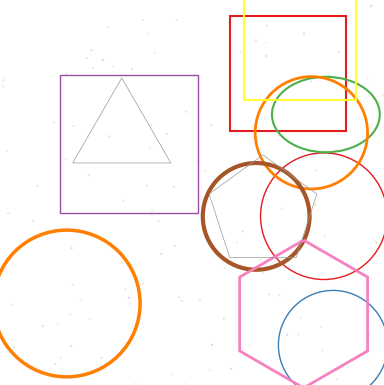[{"shape": "square", "thickness": 1.5, "radius": 0.75, "center": [0.748, 0.809]}, {"shape": "circle", "thickness": 1, "radius": 0.82, "center": [0.841, 0.438]}, {"shape": "circle", "thickness": 1, "radius": 0.71, "center": [0.865, 0.104]}, {"shape": "oval", "thickness": 1.5, "radius": 0.7, "center": [0.846, 0.703]}, {"shape": "square", "thickness": 1, "radius": 0.9, "center": [0.336, 0.626]}, {"shape": "circle", "thickness": 2.5, "radius": 0.95, "center": [0.173, 0.212]}, {"shape": "circle", "thickness": 2, "radius": 0.73, "center": [0.809, 0.655]}, {"shape": "square", "thickness": 1.5, "radius": 0.73, "center": [0.779, 0.887]}, {"shape": "circle", "thickness": 3, "radius": 0.69, "center": [0.665, 0.438]}, {"shape": "hexagon", "thickness": 2, "radius": 0.96, "center": [0.789, 0.184]}, {"shape": "pentagon", "thickness": 0.5, "radius": 0.74, "center": [0.683, 0.451]}, {"shape": "triangle", "thickness": 0.5, "radius": 0.74, "center": [0.316, 0.65]}]